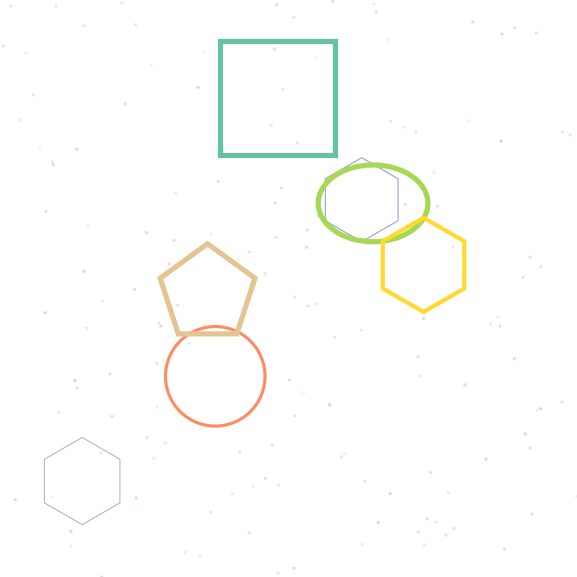[{"shape": "square", "thickness": 2.5, "radius": 0.5, "center": [0.481, 0.829]}, {"shape": "circle", "thickness": 1.5, "radius": 0.43, "center": [0.373, 0.347]}, {"shape": "hexagon", "thickness": 0.5, "radius": 0.36, "center": [0.626, 0.653]}, {"shape": "oval", "thickness": 2.5, "radius": 0.47, "center": [0.646, 0.647]}, {"shape": "hexagon", "thickness": 2, "radius": 0.41, "center": [0.733, 0.54]}, {"shape": "pentagon", "thickness": 2.5, "radius": 0.43, "center": [0.359, 0.491]}, {"shape": "hexagon", "thickness": 0.5, "radius": 0.38, "center": [0.142, 0.166]}]